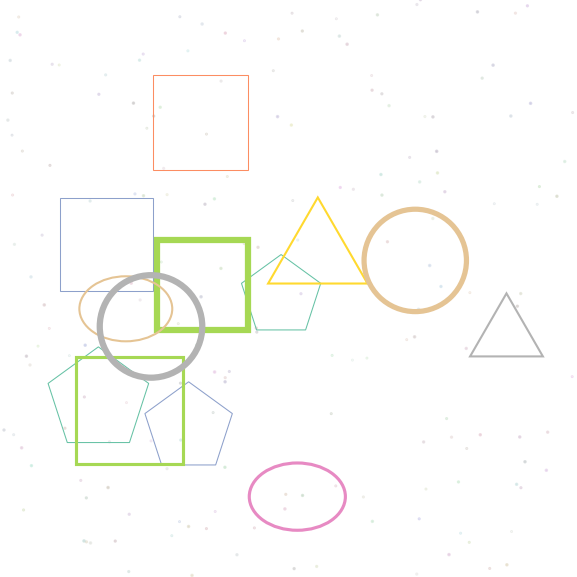[{"shape": "pentagon", "thickness": 0.5, "radius": 0.36, "center": [0.487, 0.486]}, {"shape": "pentagon", "thickness": 0.5, "radius": 0.46, "center": [0.17, 0.307]}, {"shape": "square", "thickness": 0.5, "radius": 0.41, "center": [0.347, 0.787]}, {"shape": "square", "thickness": 0.5, "radius": 0.4, "center": [0.184, 0.575]}, {"shape": "pentagon", "thickness": 0.5, "radius": 0.4, "center": [0.327, 0.258]}, {"shape": "oval", "thickness": 1.5, "radius": 0.42, "center": [0.515, 0.139]}, {"shape": "square", "thickness": 1.5, "radius": 0.46, "center": [0.224, 0.289]}, {"shape": "square", "thickness": 3, "radius": 0.39, "center": [0.35, 0.506]}, {"shape": "triangle", "thickness": 1, "radius": 0.5, "center": [0.55, 0.558]}, {"shape": "oval", "thickness": 1, "radius": 0.4, "center": [0.218, 0.464]}, {"shape": "circle", "thickness": 2.5, "radius": 0.44, "center": [0.719, 0.548]}, {"shape": "circle", "thickness": 3, "radius": 0.44, "center": [0.261, 0.434]}, {"shape": "triangle", "thickness": 1, "radius": 0.36, "center": [0.877, 0.418]}]